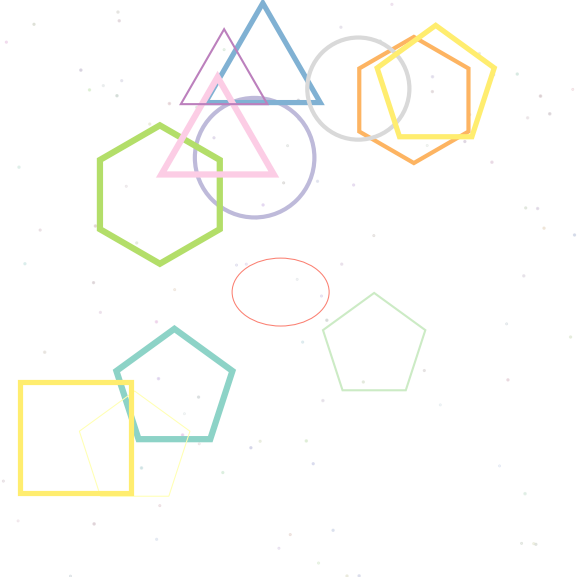[{"shape": "pentagon", "thickness": 3, "radius": 0.53, "center": [0.302, 0.324]}, {"shape": "pentagon", "thickness": 0.5, "radius": 0.5, "center": [0.233, 0.221]}, {"shape": "circle", "thickness": 2, "radius": 0.52, "center": [0.441, 0.726]}, {"shape": "oval", "thickness": 0.5, "radius": 0.42, "center": [0.486, 0.493]}, {"shape": "triangle", "thickness": 2.5, "radius": 0.57, "center": [0.455, 0.879]}, {"shape": "hexagon", "thickness": 2, "radius": 0.55, "center": [0.717, 0.826]}, {"shape": "hexagon", "thickness": 3, "radius": 0.6, "center": [0.277, 0.662]}, {"shape": "triangle", "thickness": 3, "radius": 0.56, "center": [0.377, 0.753]}, {"shape": "circle", "thickness": 2, "radius": 0.44, "center": [0.62, 0.846]}, {"shape": "triangle", "thickness": 1, "radius": 0.43, "center": [0.388, 0.862]}, {"shape": "pentagon", "thickness": 1, "radius": 0.47, "center": [0.648, 0.399]}, {"shape": "pentagon", "thickness": 2.5, "radius": 0.53, "center": [0.754, 0.849]}, {"shape": "square", "thickness": 2.5, "radius": 0.48, "center": [0.131, 0.241]}]